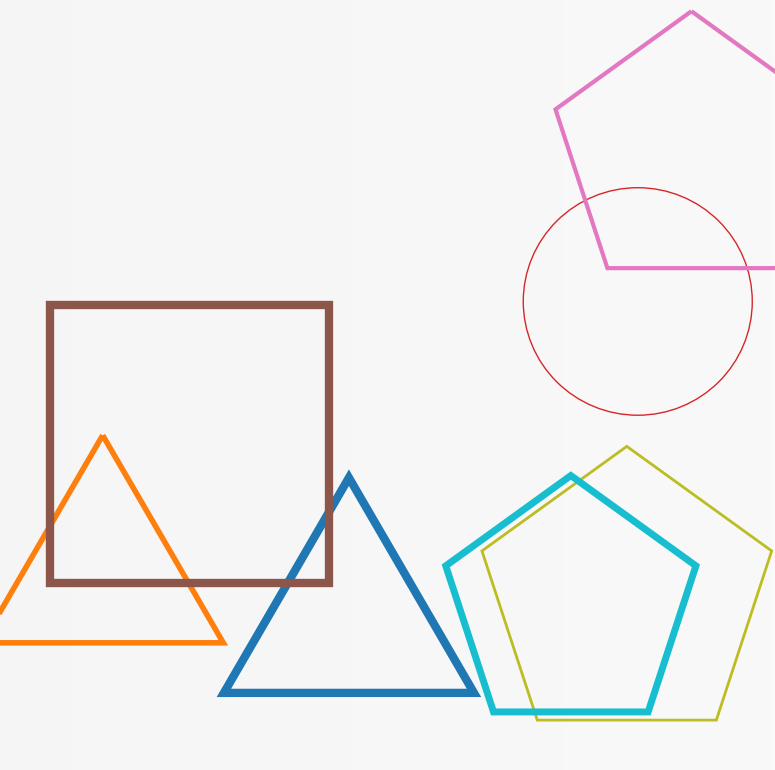[{"shape": "triangle", "thickness": 3, "radius": 0.93, "center": [0.45, 0.193]}, {"shape": "triangle", "thickness": 2, "radius": 0.9, "center": [0.133, 0.255]}, {"shape": "circle", "thickness": 0.5, "radius": 0.74, "center": [0.823, 0.608]}, {"shape": "square", "thickness": 3, "radius": 0.9, "center": [0.245, 0.423]}, {"shape": "pentagon", "thickness": 1.5, "radius": 0.92, "center": [0.892, 0.801]}, {"shape": "pentagon", "thickness": 1, "radius": 0.98, "center": [0.809, 0.224]}, {"shape": "pentagon", "thickness": 2.5, "radius": 0.85, "center": [0.737, 0.213]}]